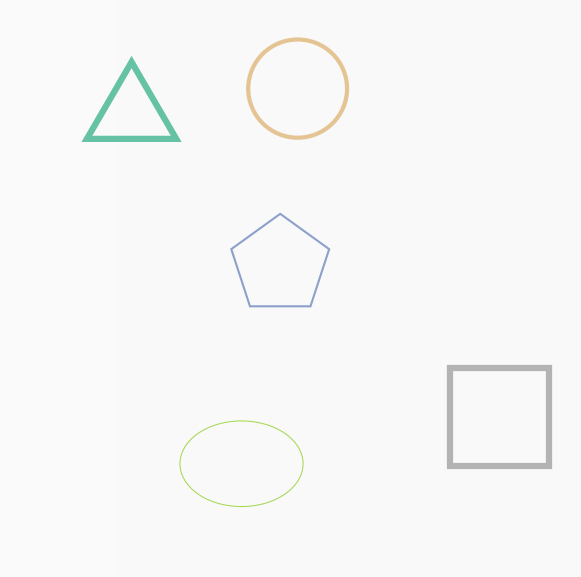[{"shape": "triangle", "thickness": 3, "radius": 0.44, "center": [0.226, 0.803]}, {"shape": "pentagon", "thickness": 1, "radius": 0.44, "center": [0.482, 0.54]}, {"shape": "oval", "thickness": 0.5, "radius": 0.53, "center": [0.416, 0.196]}, {"shape": "circle", "thickness": 2, "radius": 0.43, "center": [0.512, 0.846]}, {"shape": "square", "thickness": 3, "radius": 0.43, "center": [0.859, 0.277]}]